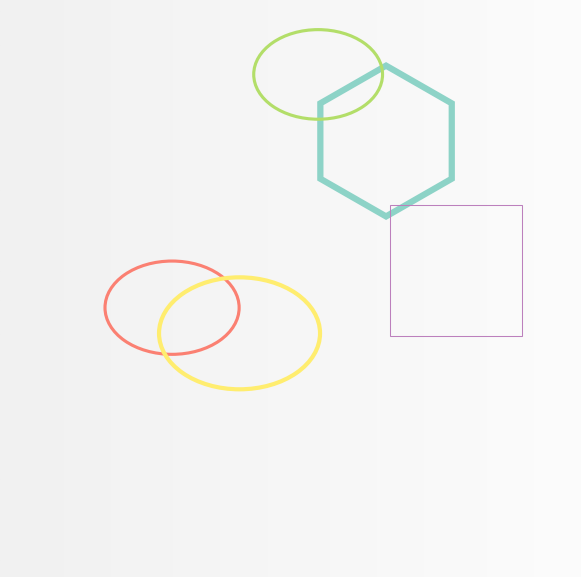[{"shape": "hexagon", "thickness": 3, "radius": 0.65, "center": [0.664, 0.755]}, {"shape": "oval", "thickness": 1.5, "radius": 0.58, "center": [0.296, 0.466]}, {"shape": "oval", "thickness": 1.5, "radius": 0.55, "center": [0.547, 0.87]}, {"shape": "square", "thickness": 0.5, "radius": 0.57, "center": [0.785, 0.53]}, {"shape": "oval", "thickness": 2, "radius": 0.69, "center": [0.412, 0.422]}]